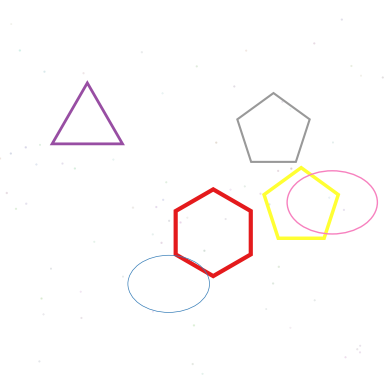[{"shape": "hexagon", "thickness": 3, "radius": 0.56, "center": [0.554, 0.396]}, {"shape": "oval", "thickness": 0.5, "radius": 0.53, "center": [0.438, 0.263]}, {"shape": "triangle", "thickness": 2, "radius": 0.53, "center": [0.227, 0.679]}, {"shape": "pentagon", "thickness": 2.5, "radius": 0.51, "center": [0.782, 0.463]}, {"shape": "oval", "thickness": 1, "radius": 0.59, "center": [0.863, 0.474]}, {"shape": "pentagon", "thickness": 1.5, "radius": 0.49, "center": [0.71, 0.659]}]